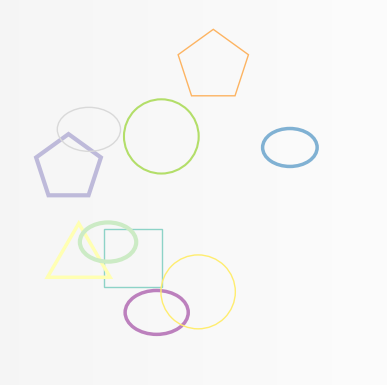[{"shape": "square", "thickness": 1, "radius": 0.38, "center": [0.343, 0.33]}, {"shape": "triangle", "thickness": 2.5, "radius": 0.47, "center": [0.203, 0.326]}, {"shape": "pentagon", "thickness": 3, "radius": 0.44, "center": [0.177, 0.564]}, {"shape": "oval", "thickness": 2.5, "radius": 0.35, "center": [0.748, 0.617]}, {"shape": "pentagon", "thickness": 1, "radius": 0.48, "center": [0.55, 0.828]}, {"shape": "circle", "thickness": 1.5, "radius": 0.48, "center": [0.416, 0.646]}, {"shape": "oval", "thickness": 1, "radius": 0.41, "center": [0.229, 0.664]}, {"shape": "oval", "thickness": 2.5, "radius": 0.41, "center": [0.404, 0.189]}, {"shape": "oval", "thickness": 3, "radius": 0.36, "center": [0.279, 0.371]}, {"shape": "circle", "thickness": 1, "radius": 0.48, "center": [0.511, 0.242]}]